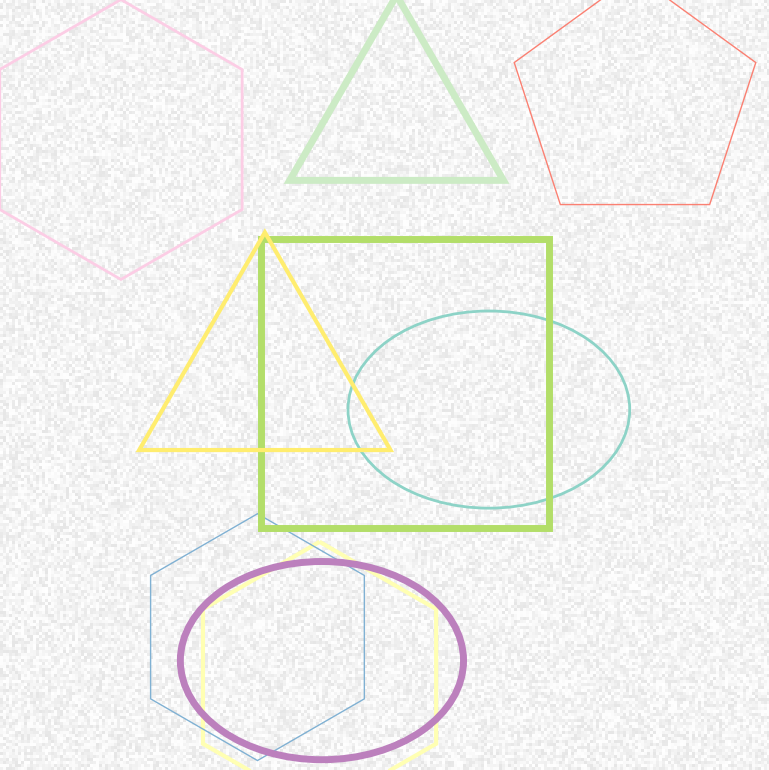[{"shape": "oval", "thickness": 1, "radius": 0.91, "center": [0.635, 0.468]}, {"shape": "hexagon", "thickness": 1.5, "radius": 0.87, "center": [0.415, 0.122]}, {"shape": "pentagon", "thickness": 0.5, "radius": 0.82, "center": [0.825, 0.868]}, {"shape": "hexagon", "thickness": 0.5, "radius": 0.8, "center": [0.334, 0.173]}, {"shape": "square", "thickness": 2.5, "radius": 0.94, "center": [0.526, 0.502]}, {"shape": "hexagon", "thickness": 1, "radius": 0.91, "center": [0.157, 0.819]}, {"shape": "oval", "thickness": 2.5, "radius": 0.92, "center": [0.418, 0.142]}, {"shape": "triangle", "thickness": 2.5, "radius": 0.8, "center": [0.515, 0.846]}, {"shape": "triangle", "thickness": 1.5, "radius": 0.94, "center": [0.344, 0.51]}]